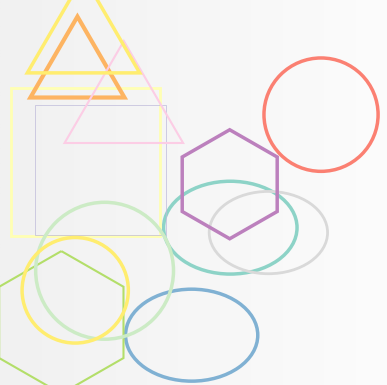[{"shape": "oval", "thickness": 2.5, "radius": 0.86, "center": [0.594, 0.409]}, {"shape": "square", "thickness": 2, "radius": 0.96, "center": [0.221, 0.579]}, {"shape": "square", "thickness": 0.5, "radius": 0.84, "center": [0.259, 0.559]}, {"shape": "circle", "thickness": 2.5, "radius": 0.74, "center": [0.828, 0.702]}, {"shape": "oval", "thickness": 2.5, "radius": 0.85, "center": [0.495, 0.129]}, {"shape": "triangle", "thickness": 3, "radius": 0.7, "center": [0.2, 0.817]}, {"shape": "hexagon", "thickness": 1.5, "radius": 0.93, "center": [0.158, 0.163]}, {"shape": "triangle", "thickness": 1.5, "radius": 0.88, "center": [0.32, 0.717]}, {"shape": "oval", "thickness": 2, "radius": 0.76, "center": [0.693, 0.396]}, {"shape": "hexagon", "thickness": 2.5, "radius": 0.71, "center": [0.593, 0.521]}, {"shape": "circle", "thickness": 2.5, "radius": 0.89, "center": [0.27, 0.297]}, {"shape": "circle", "thickness": 2.5, "radius": 0.69, "center": [0.194, 0.246]}, {"shape": "triangle", "thickness": 2.5, "radius": 0.84, "center": [0.216, 0.894]}]